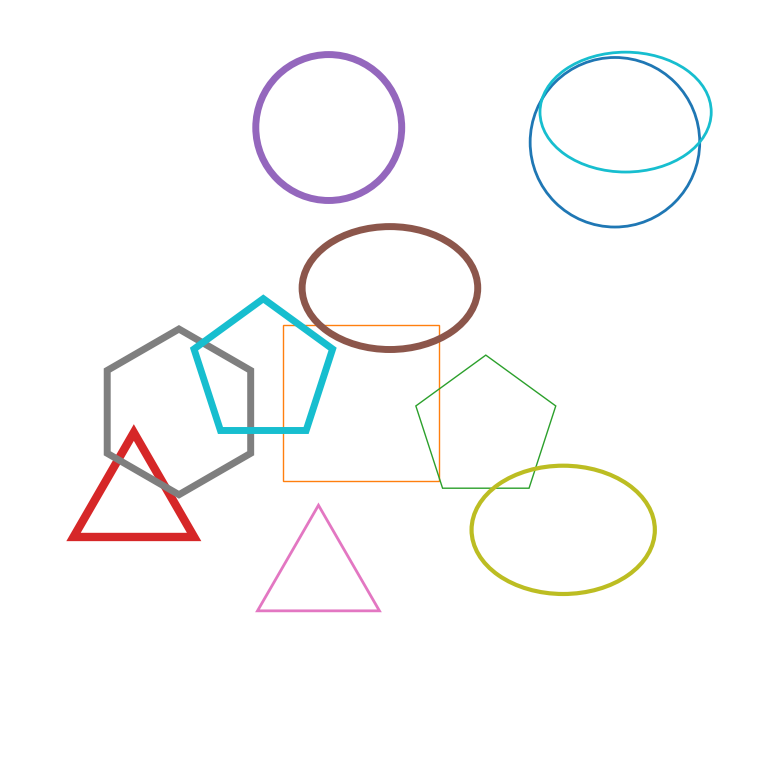[{"shape": "circle", "thickness": 1, "radius": 0.55, "center": [0.799, 0.815]}, {"shape": "square", "thickness": 0.5, "radius": 0.51, "center": [0.469, 0.477]}, {"shape": "pentagon", "thickness": 0.5, "radius": 0.48, "center": [0.631, 0.443]}, {"shape": "triangle", "thickness": 3, "radius": 0.45, "center": [0.174, 0.348]}, {"shape": "circle", "thickness": 2.5, "radius": 0.47, "center": [0.427, 0.834]}, {"shape": "oval", "thickness": 2.5, "radius": 0.57, "center": [0.506, 0.626]}, {"shape": "triangle", "thickness": 1, "radius": 0.46, "center": [0.414, 0.252]}, {"shape": "hexagon", "thickness": 2.5, "radius": 0.54, "center": [0.232, 0.465]}, {"shape": "oval", "thickness": 1.5, "radius": 0.6, "center": [0.731, 0.312]}, {"shape": "oval", "thickness": 1, "radius": 0.56, "center": [0.812, 0.854]}, {"shape": "pentagon", "thickness": 2.5, "radius": 0.47, "center": [0.342, 0.517]}]